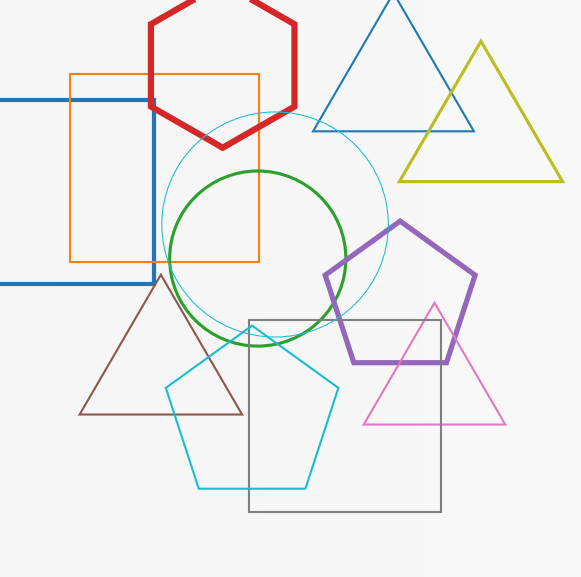[{"shape": "square", "thickness": 2, "radius": 0.8, "center": [0.106, 0.667]}, {"shape": "triangle", "thickness": 1, "radius": 0.8, "center": [0.677, 0.852]}, {"shape": "square", "thickness": 1, "radius": 0.81, "center": [0.283, 0.708]}, {"shape": "circle", "thickness": 1.5, "radius": 0.76, "center": [0.443, 0.551]}, {"shape": "hexagon", "thickness": 3, "radius": 0.71, "center": [0.383, 0.886]}, {"shape": "pentagon", "thickness": 2.5, "radius": 0.68, "center": [0.688, 0.481]}, {"shape": "triangle", "thickness": 1, "radius": 0.81, "center": [0.277, 0.362]}, {"shape": "triangle", "thickness": 1, "radius": 0.7, "center": [0.748, 0.334]}, {"shape": "square", "thickness": 1, "radius": 0.83, "center": [0.593, 0.279]}, {"shape": "triangle", "thickness": 1.5, "radius": 0.81, "center": [0.827, 0.766]}, {"shape": "circle", "thickness": 0.5, "radius": 0.97, "center": [0.473, 0.61]}, {"shape": "pentagon", "thickness": 1, "radius": 0.78, "center": [0.434, 0.279]}]